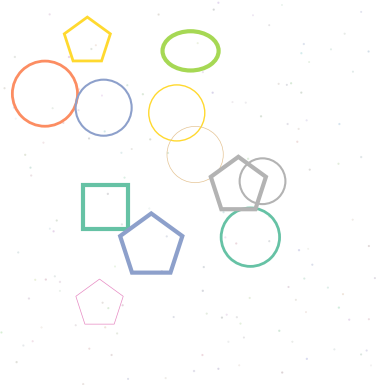[{"shape": "circle", "thickness": 2, "radius": 0.38, "center": [0.65, 0.384]}, {"shape": "square", "thickness": 3, "radius": 0.29, "center": [0.274, 0.462]}, {"shape": "circle", "thickness": 2, "radius": 0.42, "center": [0.117, 0.757]}, {"shape": "pentagon", "thickness": 3, "radius": 0.42, "center": [0.393, 0.361]}, {"shape": "circle", "thickness": 1.5, "radius": 0.36, "center": [0.269, 0.72]}, {"shape": "pentagon", "thickness": 0.5, "radius": 0.32, "center": [0.259, 0.21]}, {"shape": "oval", "thickness": 3, "radius": 0.36, "center": [0.495, 0.868]}, {"shape": "pentagon", "thickness": 2, "radius": 0.31, "center": [0.227, 0.893]}, {"shape": "circle", "thickness": 1, "radius": 0.36, "center": [0.459, 0.707]}, {"shape": "circle", "thickness": 0.5, "radius": 0.37, "center": [0.507, 0.599]}, {"shape": "pentagon", "thickness": 3, "radius": 0.38, "center": [0.619, 0.517]}, {"shape": "circle", "thickness": 1.5, "radius": 0.3, "center": [0.682, 0.529]}]